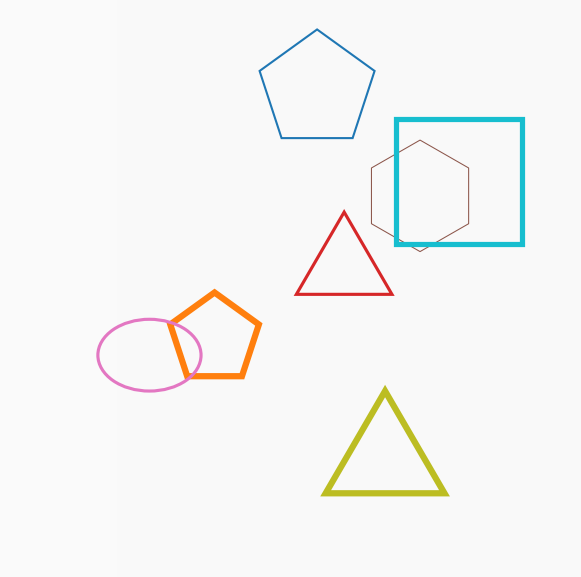[{"shape": "pentagon", "thickness": 1, "radius": 0.52, "center": [0.546, 0.844]}, {"shape": "pentagon", "thickness": 3, "radius": 0.4, "center": [0.369, 0.413]}, {"shape": "triangle", "thickness": 1.5, "radius": 0.47, "center": [0.592, 0.537]}, {"shape": "hexagon", "thickness": 0.5, "radius": 0.48, "center": [0.723, 0.66]}, {"shape": "oval", "thickness": 1.5, "radius": 0.44, "center": [0.257, 0.384]}, {"shape": "triangle", "thickness": 3, "radius": 0.59, "center": [0.663, 0.204]}, {"shape": "square", "thickness": 2.5, "radius": 0.54, "center": [0.79, 0.685]}]